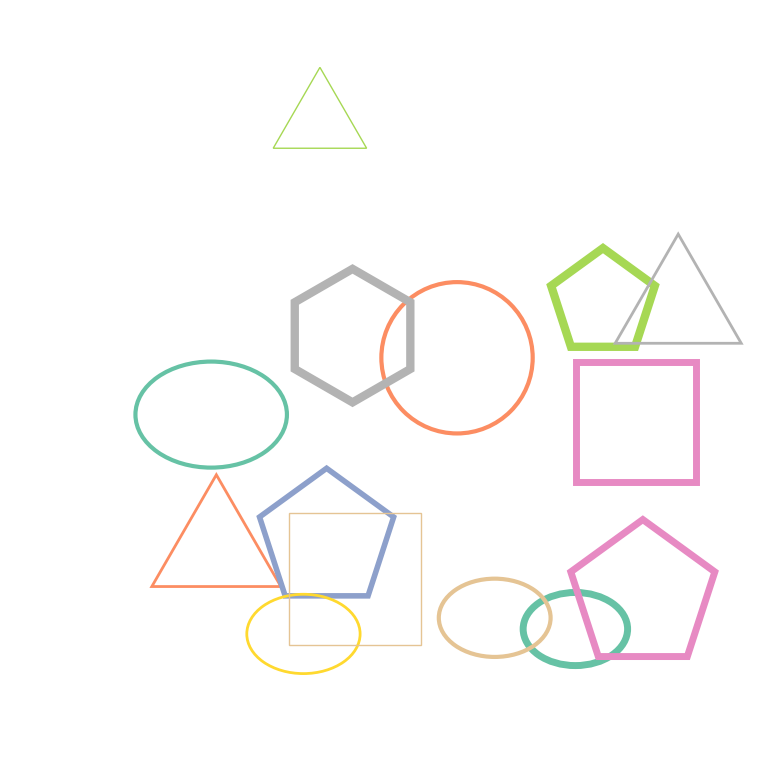[{"shape": "oval", "thickness": 2.5, "radius": 0.34, "center": [0.747, 0.183]}, {"shape": "oval", "thickness": 1.5, "radius": 0.49, "center": [0.274, 0.462]}, {"shape": "triangle", "thickness": 1, "radius": 0.48, "center": [0.281, 0.287]}, {"shape": "circle", "thickness": 1.5, "radius": 0.49, "center": [0.594, 0.535]}, {"shape": "pentagon", "thickness": 2, "radius": 0.46, "center": [0.424, 0.3]}, {"shape": "square", "thickness": 2.5, "radius": 0.39, "center": [0.826, 0.452]}, {"shape": "pentagon", "thickness": 2.5, "radius": 0.49, "center": [0.835, 0.227]}, {"shape": "pentagon", "thickness": 3, "radius": 0.35, "center": [0.783, 0.607]}, {"shape": "triangle", "thickness": 0.5, "radius": 0.35, "center": [0.415, 0.842]}, {"shape": "oval", "thickness": 1, "radius": 0.37, "center": [0.394, 0.177]}, {"shape": "oval", "thickness": 1.5, "radius": 0.36, "center": [0.642, 0.198]}, {"shape": "square", "thickness": 0.5, "radius": 0.43, "center": [0.461, 0.248]}, {"shape": "triangle", "thickness": 1, "radius": 0.47, "center": [0.881, 0.601]}, {"shape": "hexagon", "thickness": 3, "radius": 0.43, "center": [0.458, 0.564]}]